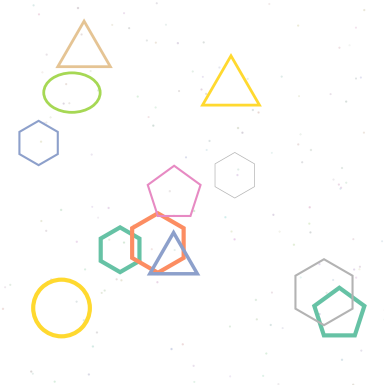[{"shape": "pentagon", "thickness": 3, "radius": 0.34, "center": [0.881, 0.184]}, {"shape": "hexagon", "thickness": 3, "radius": 0.29, "center": [0.312, 0.351]}, {"shape": "hexagon", "thickness": 3, "radius": 0.39, "center": [0.41, 0.369]}, {"shape": "hexagon", "thickness": 1.5, "radius": 0.29, "center": [0.1, 0.629]}, {"shape": "triangle", "thickness": 2.5, "radius": 0.36, "center": [0.451, 0.325]}, {"shape": "pentagon", "thickness": 1.5, "radius": 0.36, "center": [0.452, 0.497]}, {"shape": "oval", "thickness": 2, "radius": 0.37, "center": [0.187, 0.759]}, {"shape": "circle", "thickness": 3, "radius": 0.37, "center": [0.16, 0.2]}, {"shape": "triangle", "thickness": 2, "radius": 0.43, "center": [0.6, 0.77]}, {"shape": "triangle", "thickness": 2, "radius": 0.39, "center": [0.218, 0.866]}, {"shape": "hexagon", "thickness": 1.5, "radius": 0.43, "center": [0.842, 0.241]}, {"shape": "hexagon", "thickness": 0.5, "radius": 0.3, "center": [0.61, 0.545]}]